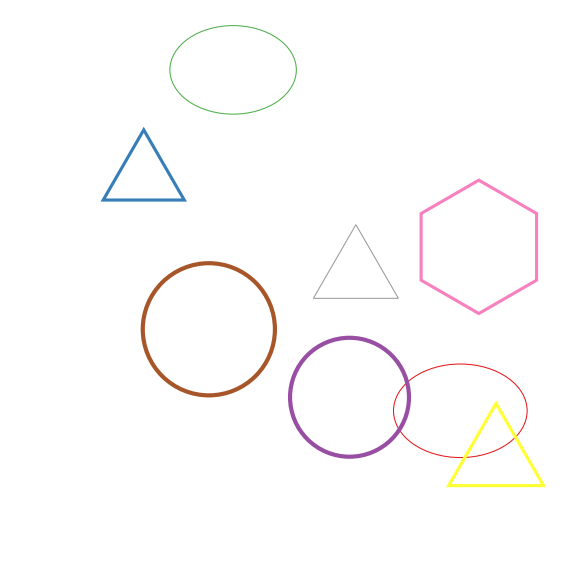[{"shape": "oval", "thickness": 0.5, "radius": 0.58, "center": [0.797, 0.288]}, {"shape": "triangle", "thickness": 1.5, "radius": 0.41, "center": [0.249, 0.693]}, {"shape": "oval", "thickness": 0.5, "radius": 0.55, "center": [0.404, 0.878]}, {"shape": "circle", "thickness": 2, "radius": 0.51, "center": [0.605, 0.311]}, {"shape": "triangle", "thickness": 1.5, "radius": 0.47, "center": [0.859, 0.206]}, {"shape": "circle", "thickness": 2, "radius": 0.57, "center": [0.362, 0.429]}, {"shape": "hexagon", "thickness": 1.5, "radius": 0.58, "center": [0.829, 0.572]}, {"shape": "triangle", "thickness": 0.5, "radius": 0.43, "center": [0.616, 0.525]}]